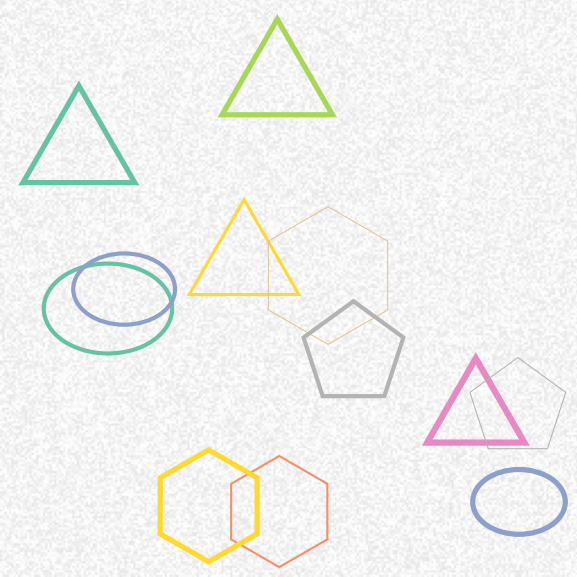[{"shape": "oval", "thickness": 2, "radius": 0.56, "center": [0.187, 0.465]}, {"shape": "triangle", "thickness": 2.5, "radius": 0.56, "center": [0.137, 0.739]}, {"shape": "hexagon", "thickness": 1, "radius": 0.48, "center": [0.484, 0.113]}, {"shape": "oval", "thickness": 2.5, "radius": 0.4, "center": [0.899, 0.13]}, {"shape": "oval", "thickness": 2, "radius": 0.44, "center": [0.215, 0.499]}, {"shape": "triangle", "thickness": 3, "radius": 0.49, "center": [0.824, 0.281]}, {"shape": "triangle", "thickness": 2.5, "radius": 0.55, "center": [0.48, 0.856]}, {"shape": "triangle", "thickness": 1.5, "radius": 0.55, "center": [0.423, 0.544]}, {"shape": "hexagon", "thickness": 2.5, "radius": 0.48, "center": [0.361, 0.123]}, {"shape": "hexagon", "thickness": 0.5, "radius": 0.6, "center": [0.568, 0.522]}, {"shape": "pentagon", "thickness": 2, "radius": 0.45, "center": [0.612, 0.387]}, {"shape": "pentagon", "thickness": 0.5, "radius": 0.44, "center": [0.897, 0.293]}]